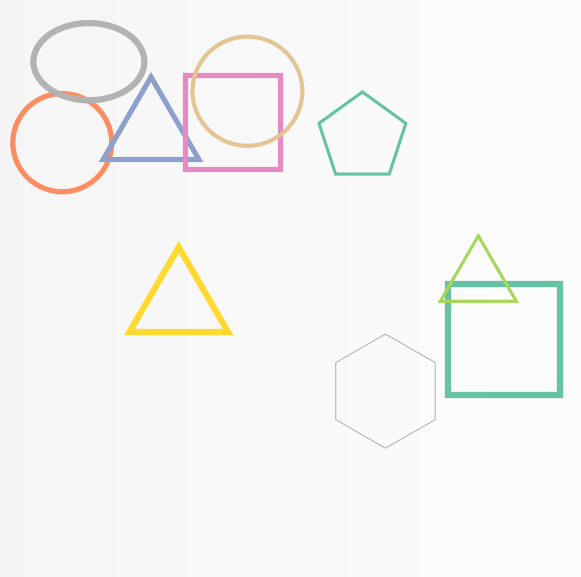[{"shape": "square", "thickness": 3, "radius": 0.48, "center": [0.868, 0.411]}, {"shape": "pentagon", "thickness": 1.5, "radius": 0.39, "center": [0.623, 0.761]}, {"shape": "circle", "thickness": 2.5, "radius": 0.43, "center": [0.107, 0.752]}, {"shape": "triangle", "thickness": 2.5, "radius": 0.48, "center": [0.26, 0.771]}, {"shape": "square", "thickness": 2.5, "radius": 0.41, "center": [0.4, 0.787]}, {"shape": "triangle", "thickness": 1.5, "radius": 0.38, "center": [0.823, 0.515]}, {"shape": "triangle", "thickness": 3, "radius": 0.49, "center": [0.307, 0.473]}, {"shape": "circle", "thickness": 2, "radius": 0.47, "center": [0.426, 0.841]}, {"shape": "oval", "thickness": 3, "radius": 0.48, "center": [0.153, 0.892]}, {"shape": "hexagon", "thickness": 0.5, "radius": 0.49, "center": [0.663, 0.322]}]